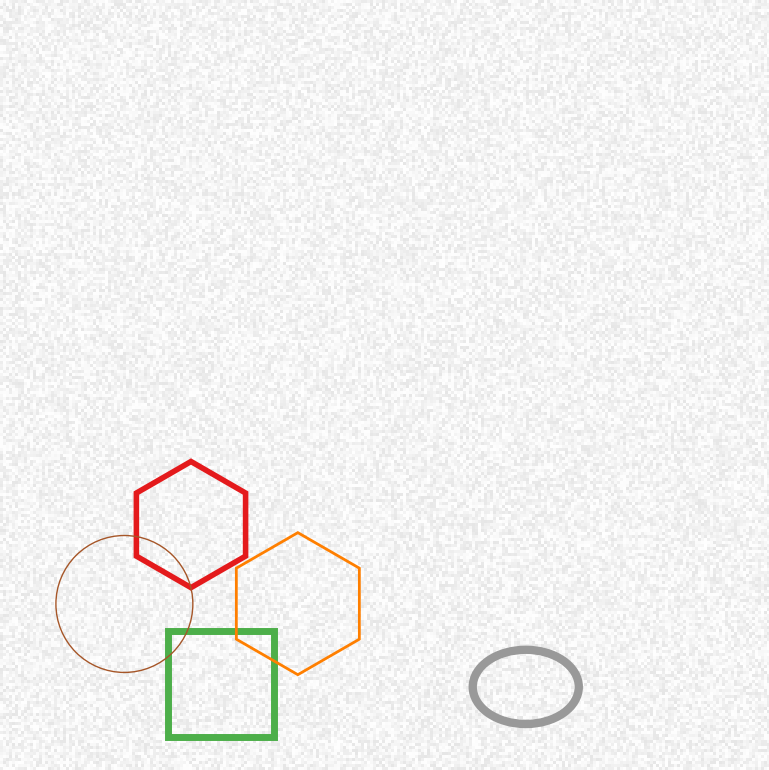[{"shape": "hexagon", "thickness": 2, "radius": 0.41, "center": [0.248, 0.319]}, {"shape": "square", "thickness": 2.5, "radius": 0.34, "center": [0.287, 0.112]}, {"shape": "hexagon", "thickness": 1, "radius": 0.46, "center": [0.387, 0.216]}, {"shape": "circle", "thickness": 0.5, "radius": 0.44, "center": [0.162, 0.216]}, {"shape": "oval", "thickness": 3, "radius": 0.34, "center": [0.683, 0.108]}]